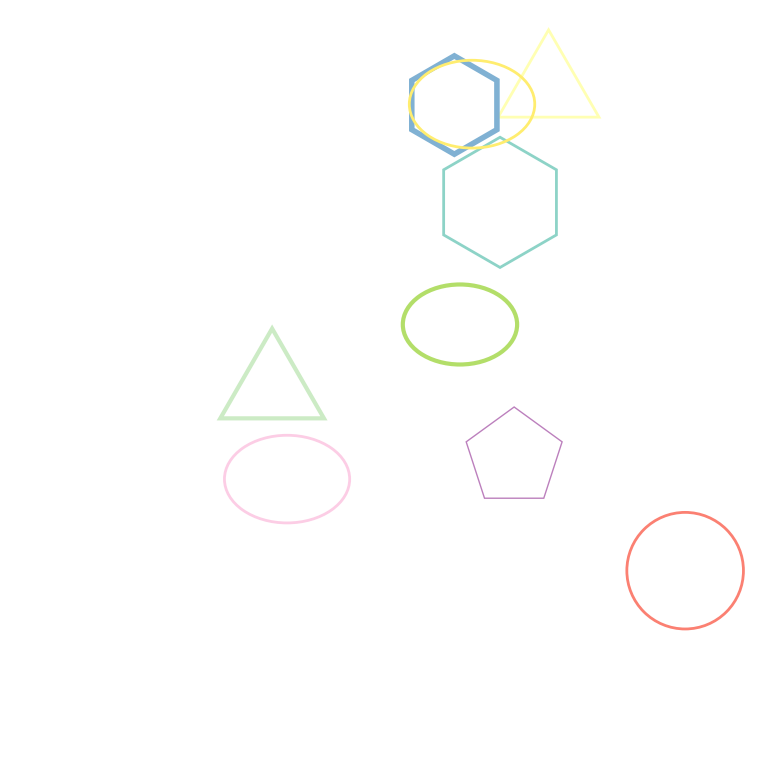[{"shape": "hexagon", "thickness": 1, "radius": 0.42, "center": [0.649, 0.737]}, {"shape": "triangle", "thickness": 1, "radius": 0.38, "center": [0.712, 0.886]}, {"shape": "circle", "thickness": 1, "radius": 0.38, "center": [0.89, 0.259]}, {"shape": "hexagon", "thickness": 2, "radius": 0.32, "center": [0.59, 0.864]}, {"shape": "oval", "thickness": 1.5, "radius": 0.37, "center": [0.597, 0.579]}, {"shape": "oval", "thickness": 1, "radius": 0.41, "center": [0.373, 0.378]}, {"shape": "pentagon", "thickness": 0.5, "radius": 0.33, "center": [0.668, 0.406]}, {"shape": "triangle", "thickness": 1.5, "radius": 0.39, "center": [0.353, 0.496]}, {"shape": "oval", "thickness": 1, "radius": 0.41, "center": [0.613, 0.865]}]